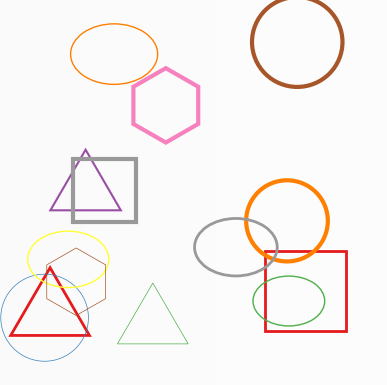[{"shape": "square", "thickness": 2, "radius": 0.52, "center": [0.788, 0.244]}, {"shape": "triangle", "thickness": 2, "radius": 0.59, "center": [0.129, 0.187]}, {"shape": "circle", "thickness": 0.5, "radius": 0.57, "center": [0.115, 0.175]}, {"shape": "triangle", "thickness": 0.5, "radius": 0.53, "center": [0.394, 0.159]}, {"shape": "oval", "thickness": 1, "radius": 0.46, "center": [0.745, 0.218]}, {"shape": "triangle", "thickness": 1.5, "radius": 0.52, "center": [0.221, 0.506]}, {"shape": "oval", "thickness": 1, "radius": 0.56, "center": [0.294, 0.859]}, {"shape": "circle", "thickness": 3, "radius": 0.53, "center": [0.741, 0.426]}, {"shape": "oval", "thickness": 1, "radius": 0.52, "center": [0.176, 0.326]}, {"shape": "hexagon", "thickness": 0.5, "radius": 0.44, "center": [0.197, 0.268]}, {"shape": "circle", "thickness": 3, "radius": 0.58, "center": [0.767, 0.891]}, {"shape": "hexagon", "thickness": 3, "radius": 0.48, "center": [0.428, 0.726]}, {"shape": "oval", "thickness": 2, "radius": 0.53, "center": [0.609, 0.358]}, {"shape": "square", "thickness": 3, "radius": 0.41, "center": [0.269, 0.505]}]